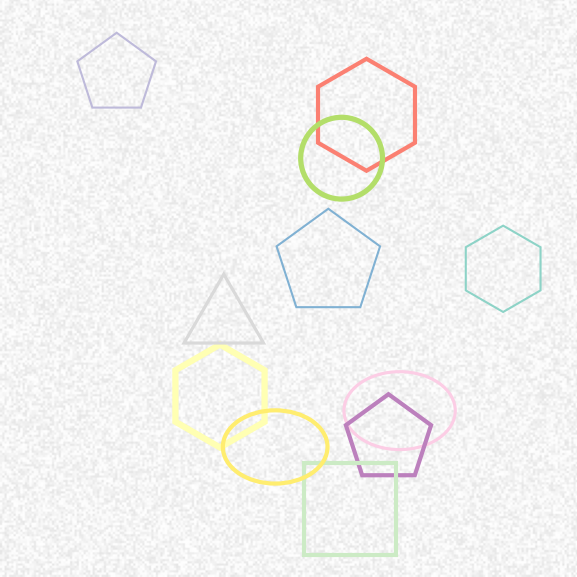[{"shape": "hexagon", "thickness": 1, "radius": 0.37, "center": [0.871, 0.534]}, {"shape": "hexagon", "thickness": 3, "radius": 0.45, "center": [0.381, 0.313]}, {"shape": "pentagon", "thickness": 1, "radius": 0.36, "center": [0.202, 0.871]}, {"shape": "hexagon", "thickness": 2, "radius": 0.48, "center": [0.635, 0.8]}, {"shape": "pentagon", "thickness": 1, "radius": 0.47, "center": [0.569, 0.543]}, {"shape": "circle", "thickness": 2.5, "radius": 0.35, "center": [0.591, 0.725]}, {"shape": "oval", "thickness": 1.5, "radius": 0.48, "center": [0.692, 0.288]}, {"shape": "triangle", "thickness": 1.5, "radius": 0.4, "center": [0.387, 0.445]}, {"shape": "pentagon", "thickness": 2, "radius": 0.39, "center": [0.673, 0.239]}, {"shape": "square", "thickness": 2, "radius": 0.4, "center": [0.606, 0.117]}, {"shape": "oval", "thickness": 2, "radius": 0.45, "center": [0.477, 0.225]}]